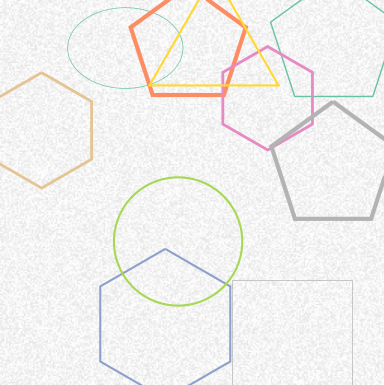[{"shape": "pentagon", "thickness": 1, "radius": 0.86, "center": [0.867, 0.889]}, {"shape": "oval", "thickness": 0.5, "radius": 0.75, "center": [0.325, 0.875]}, {"shape": "pentagon", "thickness": 3, "radius": 0.79, "center": [0.489, 0.88]}, {"shape": "hexagon", "thickness": 1.5, "radius": 0.98, "center": [0.429, 0.159]}, {"shape": "hexagon", "thickness": 2, "radius": 0.67, "center": [0.695, 0.745]}, {"shape": "circle", "thickness": 1.5, "radius": 0.83, "center": [0.463, 0.373]}, {"shape": "triangle", "thickness": 1.5, "radius": 0.97, "center": [0.556, 0.875]}, {"shape": "hexagon", "thickness": 2, "radius": 0.75, "center": [0.108, 0.661]}, {"shape": "pentagon", "thickness": 3, "radius": 0.84, "center": [0.865, 0.568]}, {"shape": "square", "thickness": 0.5, "radius": 0.78, "center": [0.759, 0.117]}]